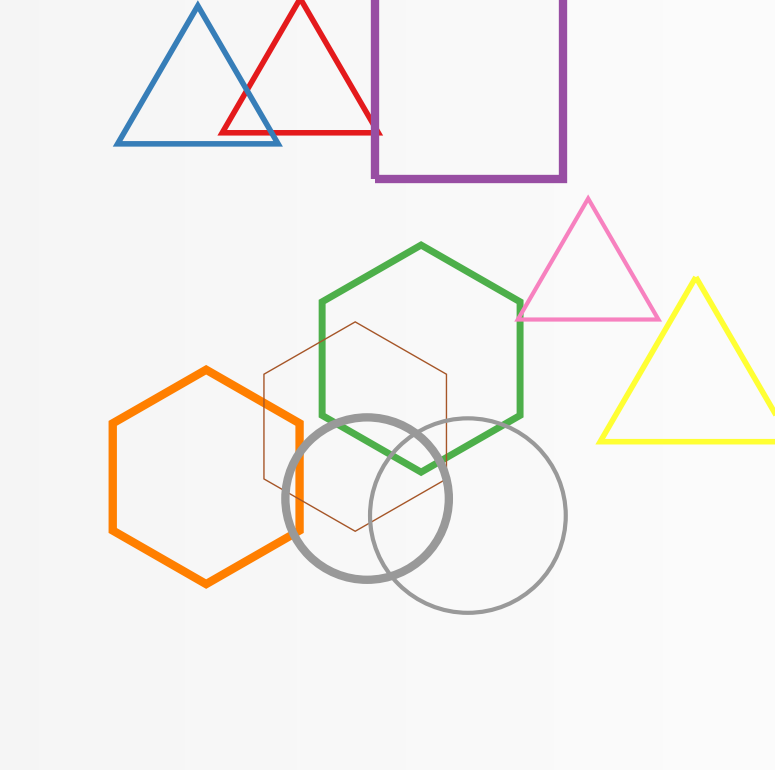[{"shape": "triangle", "thickness": 2, "radius": 0.58, "center": [0.387, 0.886]}, {"shape": "triangle", "thickness": 2, "radius": 0.6, "center": [0.255, 0.873]}, {"shape": "hexagon", "thickness": 2.5, "radius": 0.74, "center": [0.543, 0.534]}, {"shape": "square", "thickness": 3, "radius": 0.61, "center": [0.605, 0.889]}, {"shape": "hexagon", "thickness": 3, "radius": 0.7, "center": [0.266, 0.381]}, {"shape": "triangle", "thickness": 2, "radius": 0.71, "center": [0.898, 0.498]}, {"shape": "hexagon", "thickness": 0.5, "radius": 0.68, "center": [0.458, 0.446]}, {"shape": "triangle", "thickness": 1.5, "radius": 0.52, "center": [0.759, 0.637]}, {"shape": "circle", "thickness": 3, "radius": 0.53, "center": [0.474, 0.352]}, {"shape": "circle", "thickness": 1.5, "radius": 0.63, "center": [0.604, 0.33]}]